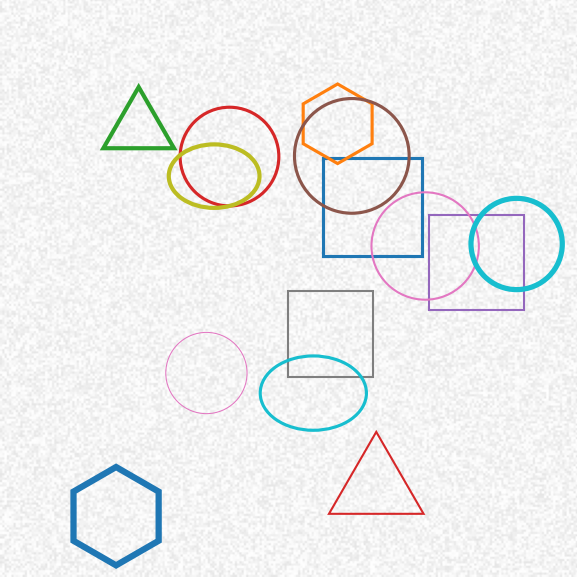[{"shape": "square", "thickness": 1.5, "radius": 0.43, "center": [0.645, 0.64]}, {"shape": "hexagon", "thickness": 3, "radius": 0.43, "center": [0.201, 0.105]}, {"shape": "hexagon", "thickness": 1.5, "radius": 0.34, "center": [0.585, 0.785]}, {"shape": "triangle", "thickness": 2, "radius": 0.35, "center": [0.24, 0.778]}, {"shape": "triangle", "thickness": 1, "radius": 0.47, "center": [0.652, 0.157]}, {"shape": "circle", "thickness": 1.5, "radius": 0.43, "center": [0.397, 0.728]}, {"shape": "square", "thickness": 1, "radius": 0.41, "center": [0.826, 0.545]}, {"shape": "circle", "thickness": 1.5, "radius": 0.5, "center": [0.609, 0.729]}, {"shape": "circle", "thickness": 1, "radius": 0.46, "center": [0.736, 0.573]}, {"shape": "circle", "thickness": 0.5, "radius": 0.35, "center": [0.357, 0.353]}, {"shape": "square", "thickness": 1, "radius": 0.37, "center": [0.572, 0.421]}, {"shape": "oval", "thickness": 2, "radius": 0.39, "center": [0.371, 0.694]}, {"shape": "circle", "thickness": 2.5, "radius": 0.4, "center": [0.895, 0.577]}, {"shape": "oval", "thickness": 1.5, "radius": 0.46, "center": [0.543, 0.318]}]